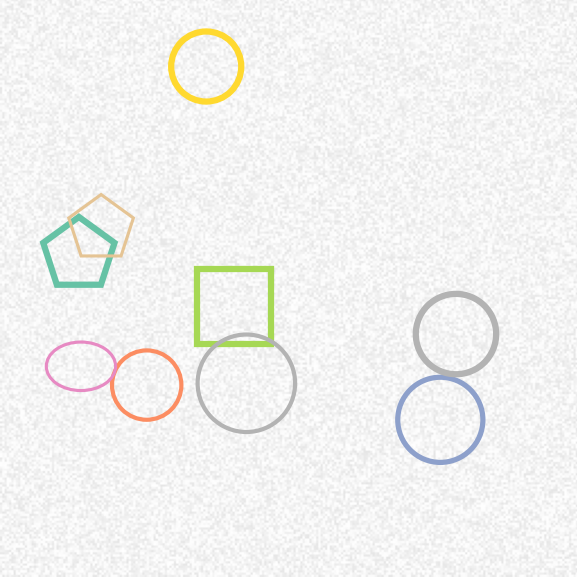[{"shape": "pentagon", "thickness": 3, "radius": 0.32, "center": [0.137, 0.559]}, {"shape": "circle", "thickness": 2, "radius": 0.3, "center": [0.254, 0.332]}, {"shape": "circle", "thickness": 2.5, "radius": 0.37, "center": [0.762, 0.272]}, {"shape": "oval", "thickness": 1.5, "radius": 0.3, "center": [0.14, 0.365]}, {"shape": "square", "thickness": 3, "radius": 0.32, "center": [0.405, 0.469]}, {"shape": "circle", "thickness": 3, "radius": 0.3, "center": [0.357, 0.884]}, {"shape": "pentagon", "thickness": 1.5, "radius": 0.29, "center": [0.175, 0.603]}, {"shape": "circle", "thickness": 3, "radius": 0.35, "center": [0.79, 0.421]}, {"shape": "circle", "thickness": 2, "radius": 0.42, "center": [0.427, 0.335]}]